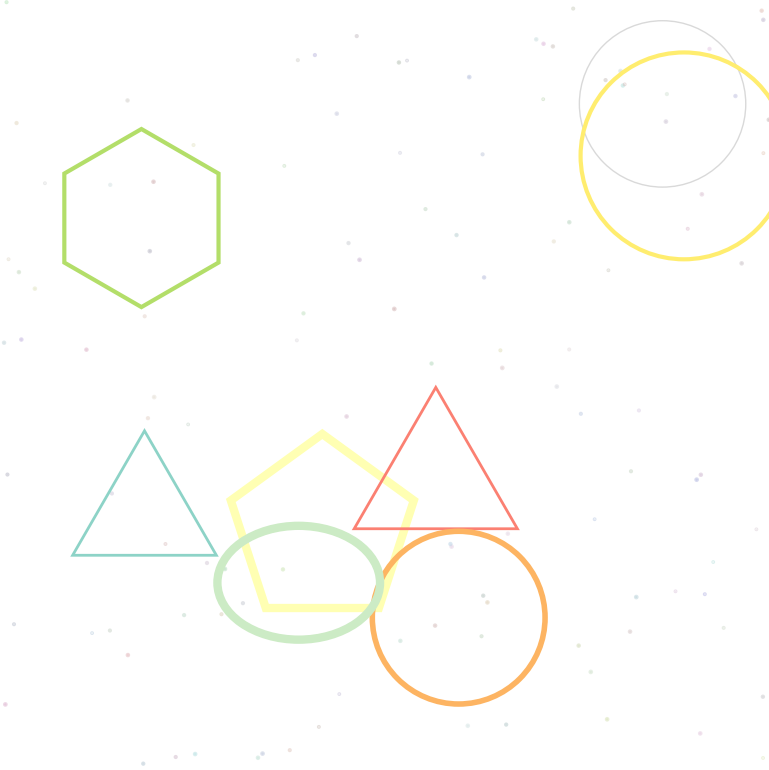[{"shape": "triangle", "thickness": 1, "radius": 0.54, "center": [0.188, 0.333]}, {"shape": "pentagon", "thickness": 3, "radius": 0.62, "center": [0.419, 0.311]}, {"shape": "triangle", "thickness": 1, "radius": 0.61, "center": [0.566, 0.375]}, {"shape": "circle", "thickness": 2, "radius": 0.56, "center": [0.596, 0.198]}, {"shape": "hexagon", "thickness": 1.5, "radius": 0.58, "center": [0.184, 0.717]}, {"shape": "circle", "thickness": 0.5, "radius": 0.54, "center": [0.86, 0.865]}, {"shape": "oval", "thickness": 3, "radius": 0.53, "center": [0.388, 0.243]}, {"shape": "circle", "thickness": 1.5, "radius": 0.67, "center": [0.888, 0.798]}]